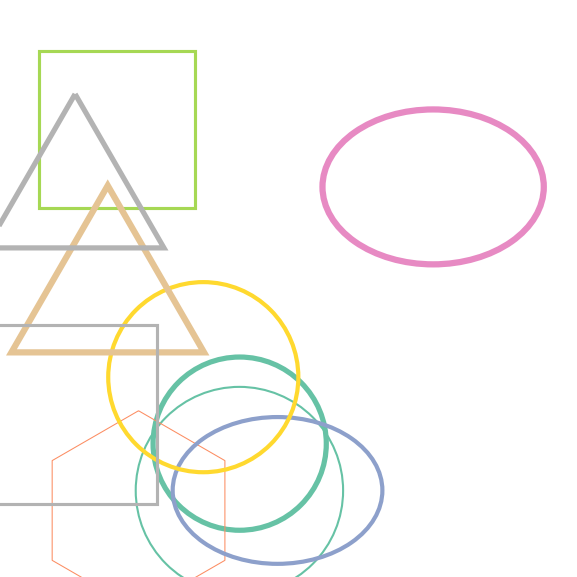[{"shape": "circle", "thickness": 2.5, "radius": 0.75, "center": [0.415, 0.231]}, {"shape": "circle", "thickness": 1, "radius": 0.9, "center": [0.415, 0.15]}, {"shape": "hexagon", "thickness": 0.5, "radius": 0.86, "center": [0.24, 0.115]}, {"shape": "oval", "thickness": 2, "radius": 0.91, "center": [0.481, 0.15]}, {"shape": "oval", "thickness": 3, "radius": 0.96, "center": [0.75, 0.676]}, {"shape": "square", "thickness": 1.5, "radius": 0.68, "center": [0.202, 0.775]}, {"shape": "circle", "thickness": 2, "radius": 0.82, "center": [0.352, 0.346]}, {"shape": "triangle", "thickness": 3, "radius": 0.96, "center": [0.187, 0.485]}, {"shape": "triangle", "thickness": 2.5, "radius": 0.89, "center": [0.13, 0.659]}, {"shape": "square", "thickness": 1.5, "radius": 0.77, "center": [0.117, 0.281]}]